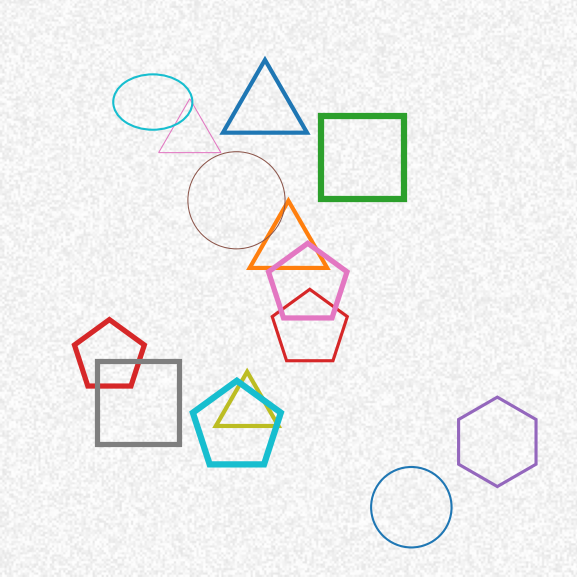[{"shape": "triangle", "thickness": 2, "radius": 0.42, "center": [0.459, 0.811]}, {"shape": "circle", "thickness": 1, "radius": 0.35, "center": [0.712, 0.121]}, {"shape": "triangle", "thickness": 2, "radius": 0.39, "center": [0.499, 0.574]}, {"shape": "square", "thickness": 3, "radius": 0.36, "center": [0.628, 0.726]}, {"shape": "pentagon", "thickness": 1.5, "radius": 0.34, "center": [0.536, 0.43]}, {"shape": "pentagon", "thickness": 2.5, "radius": 0.32, "center": [0.189, 0.382]}, {"shape": "hexagon", "thickness": 1.5, "radius": 0.39, "center": [0.861, 0.234]}, {"shape": "circle", "thickness": 0.5, "radius": 0.42, "center": [0.409, 0.652]}, {"shape": "triangle", "thickness": 0.5, "radius": 0.31, "center": [0.329, 0.766]}, {"shape": "pentagon", "thickness": 2.5, "radius": 0.36, "center": [0.533, 0.506]}, {"shape": "square", "thickness": 2.5, "radius": 0.36, "center": [0.239, 0.302]}, {"shape": "triangle", "thickness": 2, "radius": 0.31, "center": [0.428, 0.293]}, {"shape": "oval", "thickness": 1, "radius": 0.34, "center": [0.265, 0.822]}, {"shape": "pentagon", "thickness": 3, "radius": 0.4, "center": [0.41, 0.26]}]